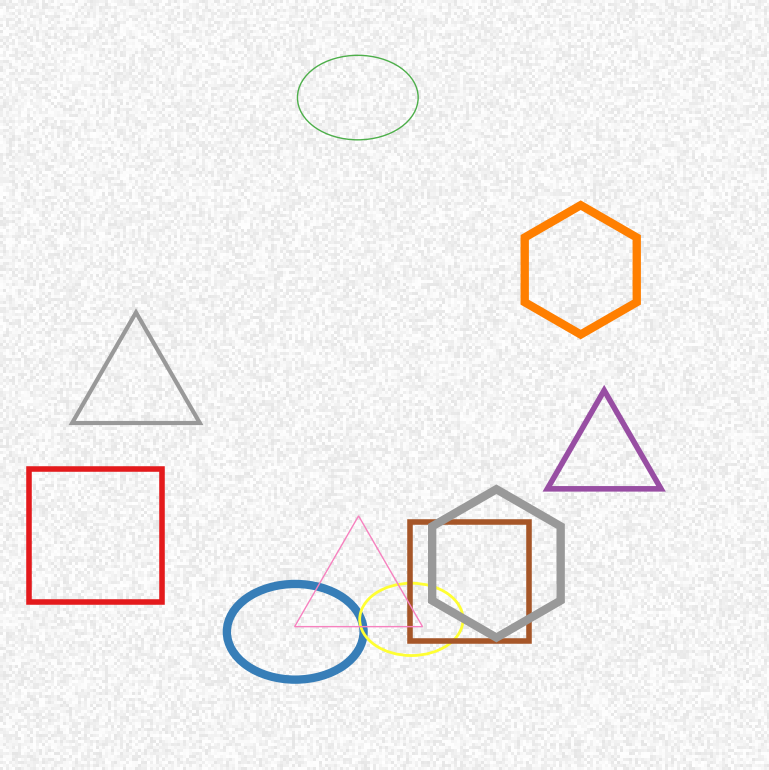[{"shape": "square", "thickness": 2, "radius": 0.43, "center": [0.124, 0.305]}, {"shape": "oval", "thickness": 3, "radius": 0.44, "center": [0.383, 0.179]}, {"shape": "oval", "thickness": 0.5, "radius": 0.39, "center": [0.465, 0.873]}, {"shape": "triangle", "thickness": 2, "radius": 0.43, "center": [0.785, 0.408]}, {"shape": "hexagon", "thickness": 3, "radius": 0.42, "center": [0.754, 0.65]}, {"shape": "oval", "thickness": 1, "radius": 0.34, "center": [0.534, 0.196]}, {"shape": "square", "thickness": 2, "radius": 0.39, "center": [0.61, 0.244]}, {"shape": "triangle", "thickness": 0.5, "radius": 0.48, "center": [0.466, 0.234]}, {"shape": "triangle", "thickness": 1.5, "radius": 0.48, "center": [0.177, 0.498]}, {"shape": "hexagon", "thickness": 3, "radius": 0.48, "center": [0.645, 0.268]}]